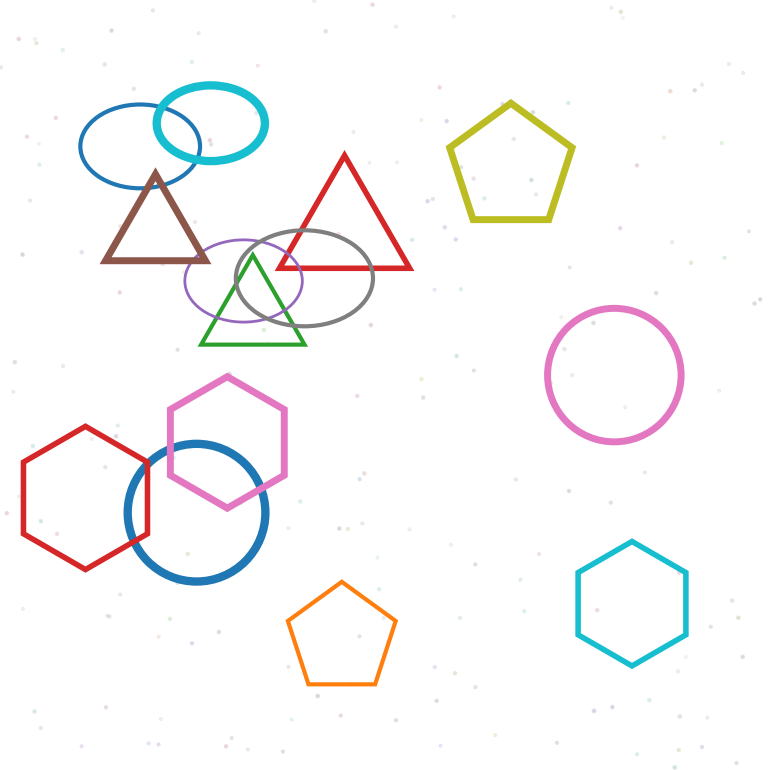[{"shape": "circle", "thickness": 3, "radius": 0.45, "center": [0.255, 0.334]}, {"shape": "oval", "thickness": 1.5, "radius": 0.39, "center": [0.182, 0.81]}, {"shape": "pentagon", "thickness": 1.5, "radius": 0.37, "center": [0.444, 0.171]}, {"shape": "triangle", "thickness": 1.5, "radius": 0.39, "center": [0.328, 0.591]}, {"shape": "triangle", "thickness": 2, "radius": 0.49, "center": [0.447, 0.7]}, {"shape": "hexagon", "thickness": 2, "radius": 0.46, "center": [0.111, 0.353]}, {"shape": "oval", "thickness": 1, "radius": 0.38, "center": [0.316, 0.635]}, {"shape": "triangle", "thickness": 2.5, "radius": 0.37, "center": [0.202, 0.699]}, {"shape": "circle", "thickness": 2.5, "radius": 0.43, "center": [0.798, 0.513]}, {"shape": "hexagon", "thickness": 2.5, "radius": 0.43, "center": [0.295, 0.425]}, {"shape": "oval", "thickness": 1.5, "radius": 0.45, "center": [0.395, 0.639]}, {"shape": "pentagon", "thickness": 2.5, "radius": 0.42, "center": [0.663, 0.782]}, {"shape": "oval", "thickness": 3, "radius": 0.35, "center": [0.274, 0.84]}, {"shape": "hexagon", "thickness": 2, "radius": 0.4, "center": [0.821, 0.216]}]